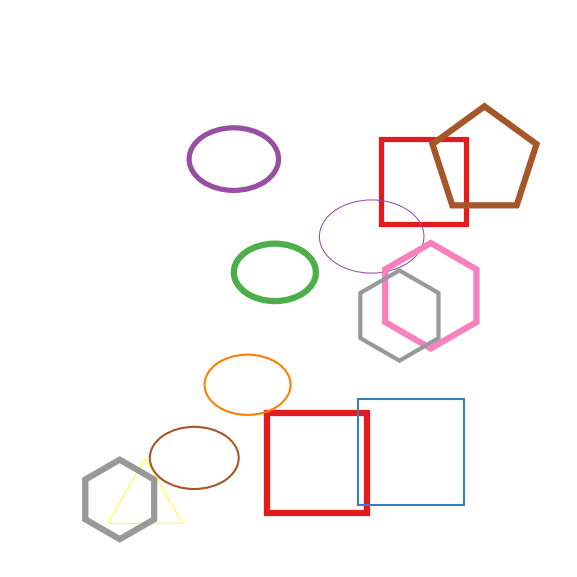[{"shape": "square", "thickness": 2.5, "radius": 0.37, "center": [0.733, 0.685]}, {"shape": "square", "thickness": 3, "radius": 0.43, "center": [0.549, 0.198]}, {"shape": "square", "thickness": 1, "radius": 0.46, "center": [0.712, 0.217]}, {"shape": "oval", "thickness": 3, "radius": 0.36, "center": [0.476, 0.527]}, {"shape": "oval", "thickness": 2.5, "radius": 0.39, "center": [0.405, 0.724]}, {"shape": "oval", "thickness": 0.5, "radius": 0.45, "center": [0.644, 0.59]}, {"shape": "oval", "thickness": 1, "radius": 0.37, "center": [0.429, 0.333]}, {"shape": "triangle", "thickness": 0.5, "radius": 0.37, "center": [0.252, 0.13]}, {"shape": "pentagon", "thickness": 3, "radius": 0.47, "center": [0.839, 0.72]}, {"shape": "oval", "thickness": 1, "radius": 0.38, "center": [0.336, 0.206]}, {"shape": "hexagon", "thickness": 3, "radius": 0.46, "center": [0.746, 0.487]}, {"shape": "hexagon", "thickness": 2, "radius": 0.39, "center": [0.692, 0.453]}, {"shape": "hexagon", "thickness": 3, "radius": 0.34, "center": [0.207, 0.134]}]